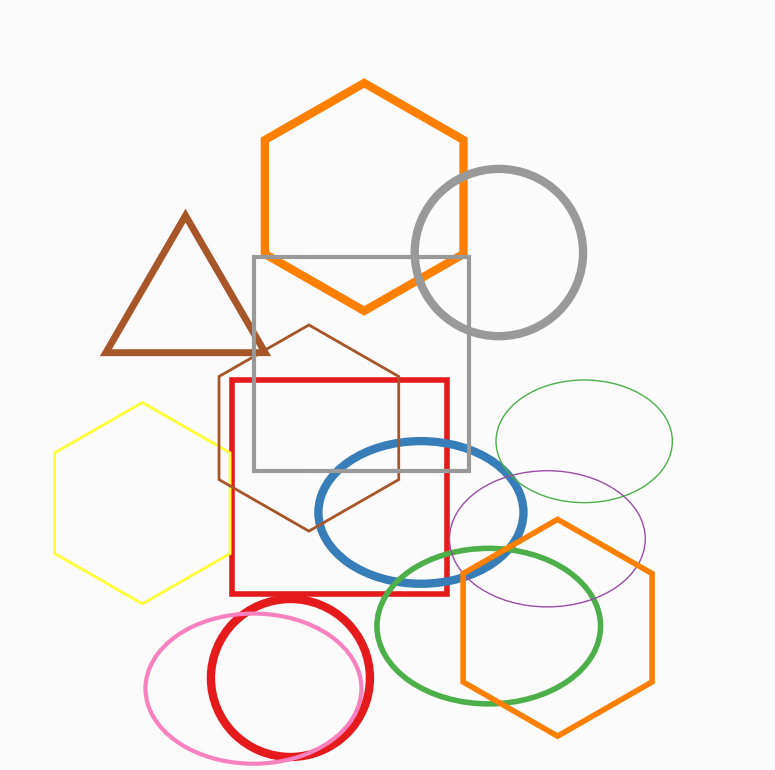[{"shape": "square", "thickness": 2, "radius": 0.69, "center": [0.438, 0.368]}, {"shape": "circle", "thickness": 3, "radius": 0.51, "center": [0.375, 0.119]}, {"shape": "oval", "thickness": 3, "radius": 0.66, "center": [0.543, 0.335]}, {"shape": "oval", "thickness": 2, "radius": 0.72, "center": [0.631, 0.187]}, {"shape": "oval", "thickness": 0.5, "radius": 0.57, "center": [0.754, 0.427]}, {"shape": "oval", "thickness": 0.5, "radius": 0.63, "center": [0.706, 0.3]}, {"shape": "hexagon", "thickness": 2, "radius": 0.7, "center": [0.719, 0.185]}, {"shape": "hexagon", "thickness": 3, "radius": 0.74, "center": [0.47, 0.744]}, {"shape": "hexagon", "thickness": 1, "radius": 0.65, "center": [0.184, 0.347]}, {"shape": "triangle", "thickness": 2.5, "radius": 0.59, "center": [0.239, 0.601]}, {"shape": "hexagon", "thickness": 1, "radius": 0.67, "center": [0.399, 0.444]}, {"shape": "oval", "thickness": 1.5, "radius": 0.7, "center": [0.327, 0.106]}, {"shape": "circle", "thickness": 3, "radius": 0.54, "center": [0.644, 0.672]}, {"shape": "square", "thickness": 1.5, "radius": 0.69, "center": [0.466, 0.527]}]